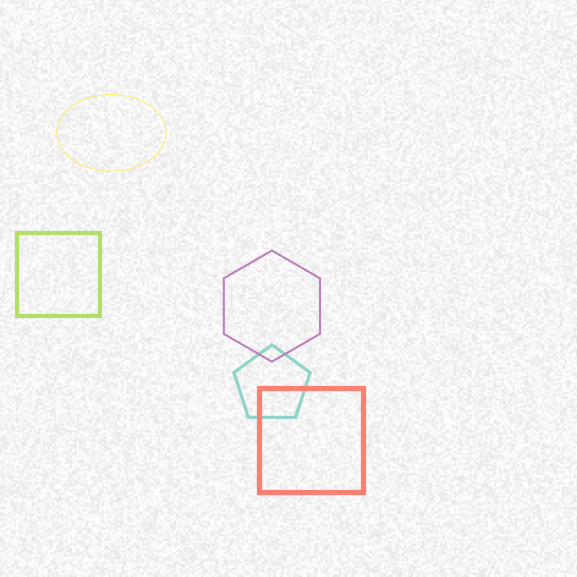[{"shape": "pentagon", "thickness": 1.5, "radius": 0.35, "center": [0.471, 0.333]}, {"shape": "square", "thickness": 2.5, "radius": 0.45, "center": [0.538, 0.238]}, {"shape": "square", "thickness": 2, "radius": 0.36, "center": [0.101, 0.523]}, {"shape": "hexagon", "thickness": 1, "radius": 0.48, "center": [0.471, 0.469]}, {"shape": "oval", "thickness": 0.5, "radius": 0.47, "center": [0.193, 0.769]}]